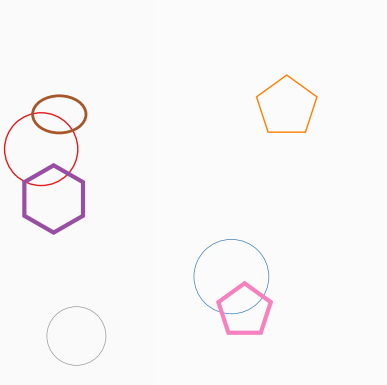[{"shape": "circle", "thickness": 1, "radius": 0.47, "center": [0.106, 0.613]}, {"shape": "circle", "thickness": 0.5, "radius": 0.48, "center": [0.597, 0.282]}, {"shape": "hexagon", "thickness": 3, "radius": 0.44, "center": [0.139, 0.483]}, {"shape": "pentagon", "thickness": 1, "radius": 0.41, "center": [0.74, 0.723]}, {"shape": "oval", "thickness": 2, "radius": 0.34, "center": [0.153, 0.703]}, {"shape": "pentagon", "thickness": 3, "radius": 0.36, "center": [0.631, 0.193]}, {"shape": "circle", "thickness": 0.5, "radius": 0.38, "center": [0.197, 0.127]}]